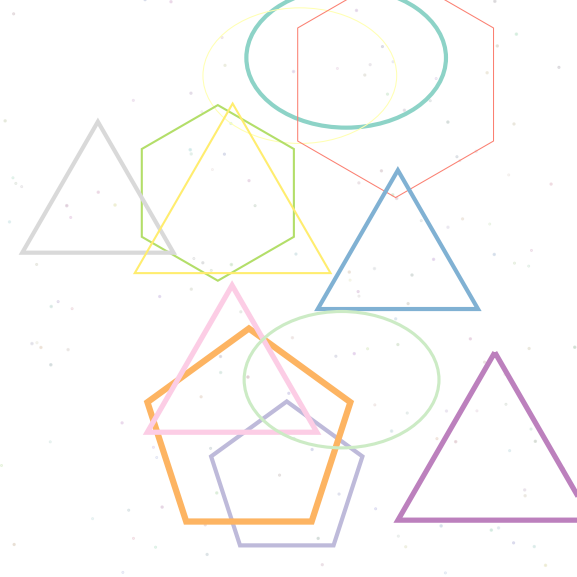[{"shape": "oval", "thickness": 2, "radius": 0.86, "center": [0.599, 0.899]}, {"shape": "oval", "thickness": 0.5, "radius": 0.84, "center": [0.519, 0.868]}, {"shape": "pentagon", "thickness": 2, "radius": 0.69, "center": [0.497, 0.166]}, {"shape": "hexagon", "thickness": 0.5, "radius": 0.98, "center": [0.685, 0.853]}, {"shape": "triangle", "thickness": 2, "radius": 0.8, "center": [0.689, 0.544]}, {"shape": "pentagon", "thickness": 3, "radius": 0.92, "center": [0.431, 0.246]}, {"shape": "hexagon", "thickness": 1, "radius": 0.76, "center": [0.377, 0.665]}, {"shape": "triangle", "thickness": 2.5, "radius": 0.85, "center": [0.402, 0.335]}, {"shape": "triangle", "thickness": 2, "radius": 0.76, "center": [0.169, 0.637]}, {"shape": "triangle", "thickness": 2.5, "radius": 0.97, "center": [0.857, 0.195]}, {"shape": "oval", "thickness": 1.5, "radius": 0.84, "center": [0.591, 0.342]}, {"shape": "triangle", "thickness": 1, "radius": 0.98, "center": [0.403, 0.624]}]